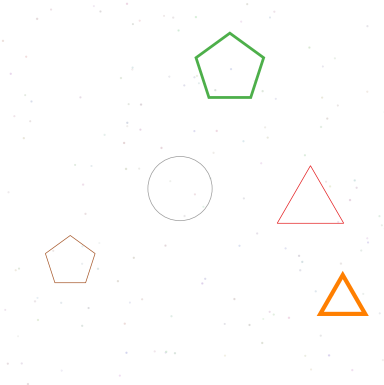[{"shape": "triangle", "thickness": 0.5, "radius": 0.5, "center": [0.806, 0.47]}, {"shape": "pentagon", "thickness": 2, "radius": 0.46, "center": [0.597, 0.822]}, {"shape": "triangle", "thickness": 3, "radius": 0.34, "center": [0.89, 0.218]}, {"shape": "pentagon", "thickness": 0.5, "radius": 0.34, "center": [0.182, 0.321]}, {"shape": "circle", "thickness": 0.5, "radius": 0.42, "center": [0.468, 0.51]}]